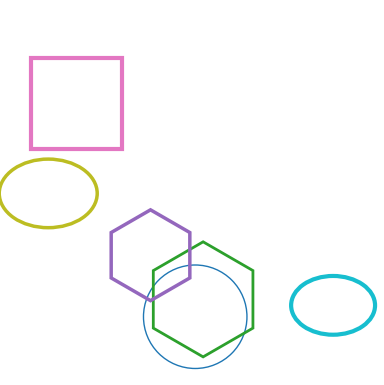[{"shape": "circle", "thickness": 1, "radius": 0.67, "center": [0.507, 0.177]}, {"shape": "hexagon", "thickness": 2, "radius": 0.75, "center": [0.528, 0.222]}, {"shape": "hexagon", "thickness": 2.5, "radius": 0.59, "center": [0.391, 0.337]}, {"shape": "square", "thickness": 3, "radius": 0.59, "center": [0.2, 0.731]}, {"shape": "oval", "thickness": 2.5, "radius": 0.64, "center": [0.125, 0.498]}, {"shape": "oval", "thickness": 3, "radius": 0.55, "center": [0.865, 0.207]}]